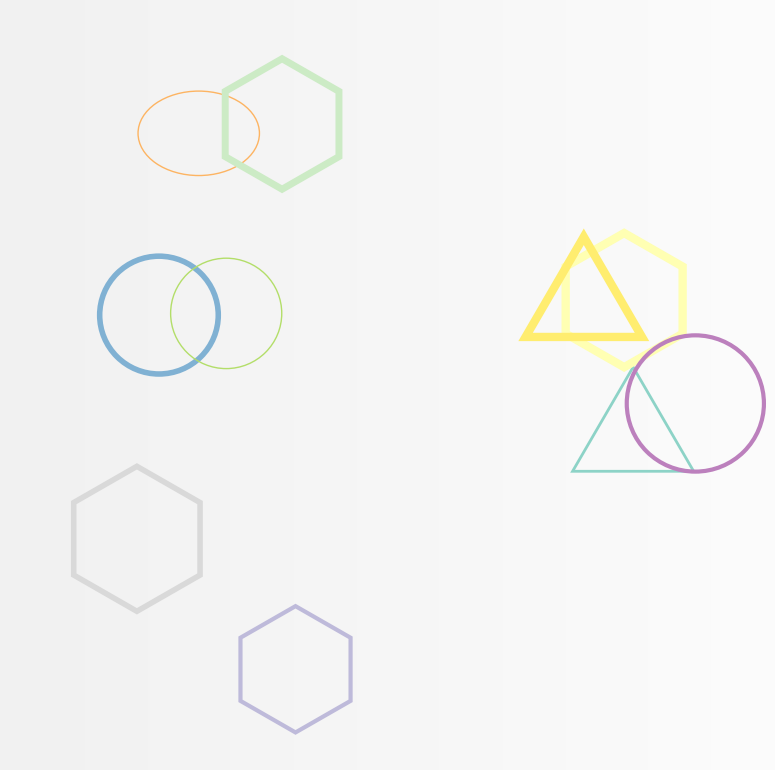[{"shape": "triangle", "thickness": 1, "radius": 0.45, "center": [0.817, 0.433]}, {"shape": "hexagon", "thickness": 3, "radius": 0.44, "center": [0.805, 0.61]}, {"shape": "hexagon", "thickness": 1.5, "radius": 0.41, "center": [0.381, 0.131]}, {"shape": "circle", "thickness": 2, "radius": 0.38, "center": [0.205, 0.591]}, {"shape": "oval", "thickness": 0.5, "radius": 0.39, "center": [0.256, 0.827]}, {"shape": "circle", "thickness": 0.5, "radius": 0.36, "center": [0.292, 0.593]}, {"shape": "hexagon", "thickness": 2, "radius": 0.47, "center": [0.177, 0.3]}, {"shape": "circle", "thickness": 1.5, "radius": 0.44, "center": [0.897, 0.476]}, {"shape": "hexagon", "thickness": 2.5, "radius": 0.42, "center": [0.364, 0.839]}, {"shape": "triangle", "thickness": 3, "radius": 0.43, "center": [0.753, 0.606]}]